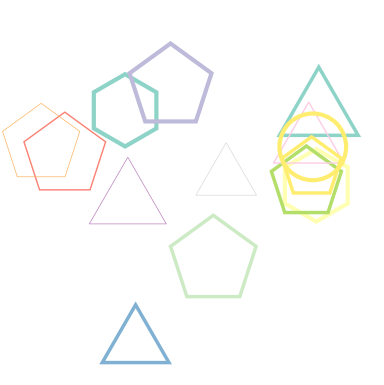[{"shape": "triangle", "thickness": 2.5, "radius": 0.59, "center": [0.828, 0.707]}, {"shape": "hexagon", "thickness": 3, "radius": 0.47, "center": [0.325, 0.713]}, {"shape": "hexagon", "thickness": 3, "radius": 0.47, "center": [0.822, 0.519]}, {"shape": "pentagon", "thickness": 3, "radius": 0.56, "center": [0.443, 0.775]}, {"shape": "pentagon", "thickness": 1, "radius": 0.56, "center": [0.168, 0.597]}, {"shape": "triangle", "thickness": 2.5, "radius": 0.5, "center": [0.352, 0.108]}, {"shape": "pentagon", "thickness": 0.5, "radius": 0.53, "center": [0.107, 0.626]}, {"shape": "pentagon", "thickness": 2.5, "radius": 0.48, "center": [0.796, 0.525]}, {"shape": "triangle", "thickness": 1, "radius": 0.53, "center": [0.802, 0.629]}, {"shape": "triangle", "thickness": 0.5, "radius": 0.46, "center": [0.587, 0.538]}, {"shape": "triangle", "thickness": 0.5, "radius": 0.58, "center": [0.332, 0.476]}, {"shape": "pentagon", "thickness": 2.5, "radius": 0.58, "center": [0.554, 0.324]}, {"shape": "circle", "thickness": 3, "radius": 0.43, "center": [0.812, 0.619]}, {"shape": "pentagon", "thickness": 2.5, "radius": 0.4, "center": [0.809, 0.564]}]